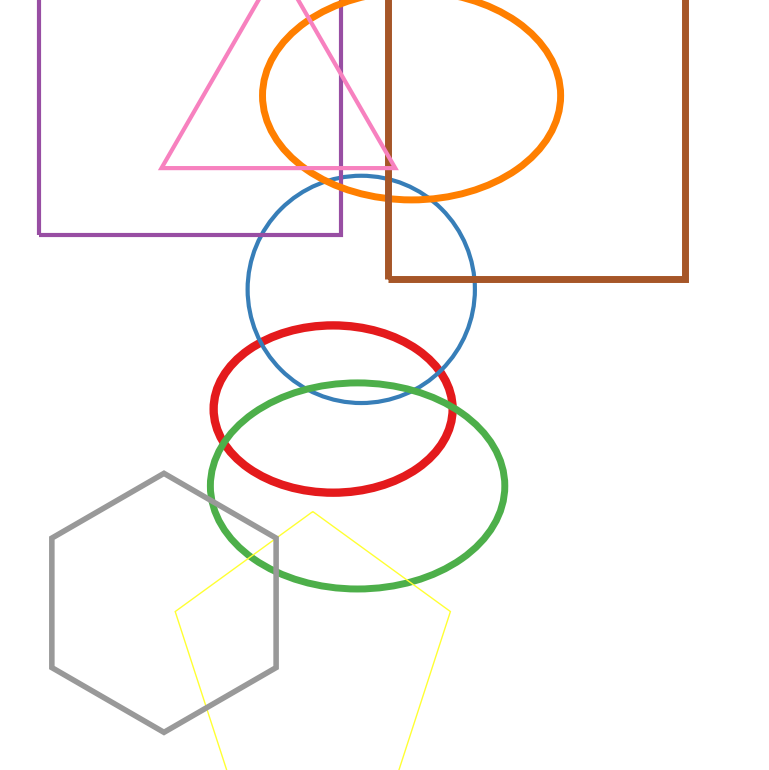[{"shape": "oval", "thickness": 3, "radius": 0.78, "center": [0.433, 0.469]}, {"shape": "circle", "thickness": 1.5, "radius": 0.74, "center": [0.469, 0.624]}, {"shape": "oval", "thickness": 2.5, "radius": 0.96, "center": [0.464, 0.369]}, {"shape": "square", "thickness": 1.5, "radius": 0.98, "center": [0.246, 0.891]}, {"shape": "oval", "thickness": 2.5, "radius": 0.97, "center": [0.535, 0.876]}, {"shape": "pentagon", "thickness": 0.5, "radius": 0.94, "center": [0.406, 0.148]}, {"shape": "square", "thickness": 2.5, "radius": 0.97, "center": [0.697, 0.83]}, {"shape": "triangle", "thickness": 1.5, "radius": 0.88, "center": [0.362, 0.869]}, {"shape": "hexagon", "thickness": 2, "radius": 0.84, "center": [0.213, 0.217]}]